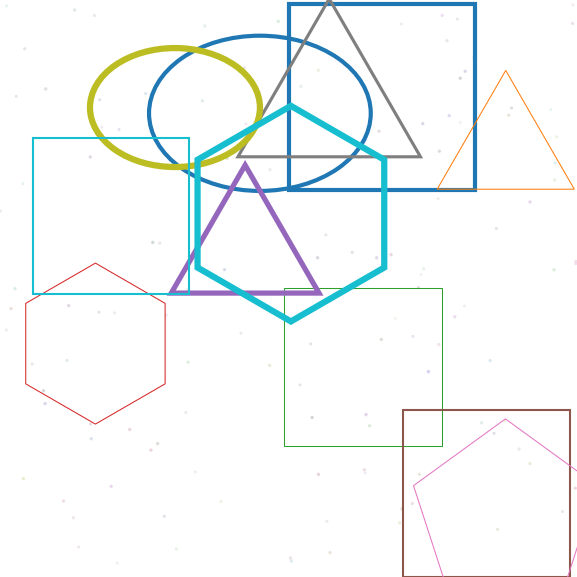[{"shape": "square", "thickness": 2, "radius": 0.8, "center": [0.661, 0.831]}, {"shape": "oval", "thickness": 2, "radius": 0.96, "center": [0.45, 0.803]}, {"shape": "triangle", "thickness": 0.5, "radius": 0.69, "center": [0.876, 0.74]}, {"shape": "square", "thickness": 0.5, "radius": 0.68, "center": [0.628, 0.364]}, {"shape": "hexagon", "thickness": 0.5, "radius": 0.7, "center": [0.165, 0.404]}, {"shape": "triangle", "thickness": 2.5, "radius": 0.74, "center": [0.424, 0.565]}, {"shape": "square", "thickness": 1, "radius": 0.72, "center": [0.842, 0.144]}, {"shape": "pentagon", "thickness": 0.5, "radius": 0.84, "center": [0.875, 0.106]}, {"shape": "triangle", "thickness": 1.5, "radius": 0.91, "center": [0.57, 0.819]}, {"shape": "oval", "thickness": 3, "radius": 0.74, "center": [0.303, 0.813]}, {"shape": "square", "thickness": 1, "radius": 0.68, "center": [0.192, 0.625]}, {"shape": "hexagon", "thickness": 3, "radius": 0.93, "center": [0.504, 0.629]}]